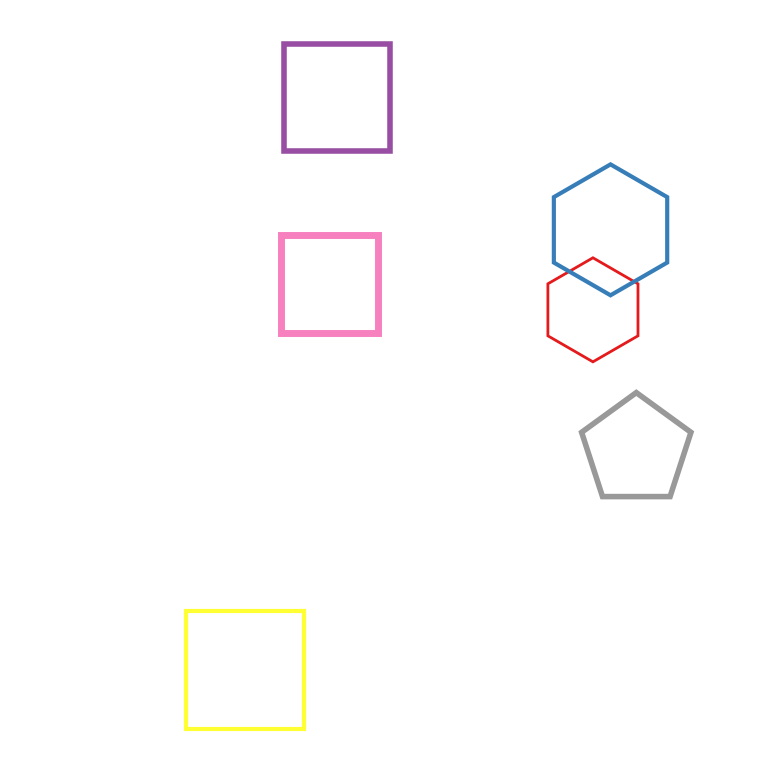[{"shape": "hexagon", "thickness": 1, "radius": 0.34, "center": [0.77, 0.598]}, {"shape": "hexagon", "thickness": 1.5, "radius": 0.43, "center": [0.793, 0.702]}, {"shape": "square", "thickness": 2, "radius": 0.35, "center": [0.438, 0.873]}, {"shape": "square", "thickness": 1.5, "radius": 0.38, "center": [0.318, 0.13]}, {"shape": "square", "thickness": 2.5, "radius": 0.32, "center": [0.428, 0.631]}, {"shape": "pentagon", "thickness": 2, "radius": 0.37, "center": [0.826, 0.415]}]